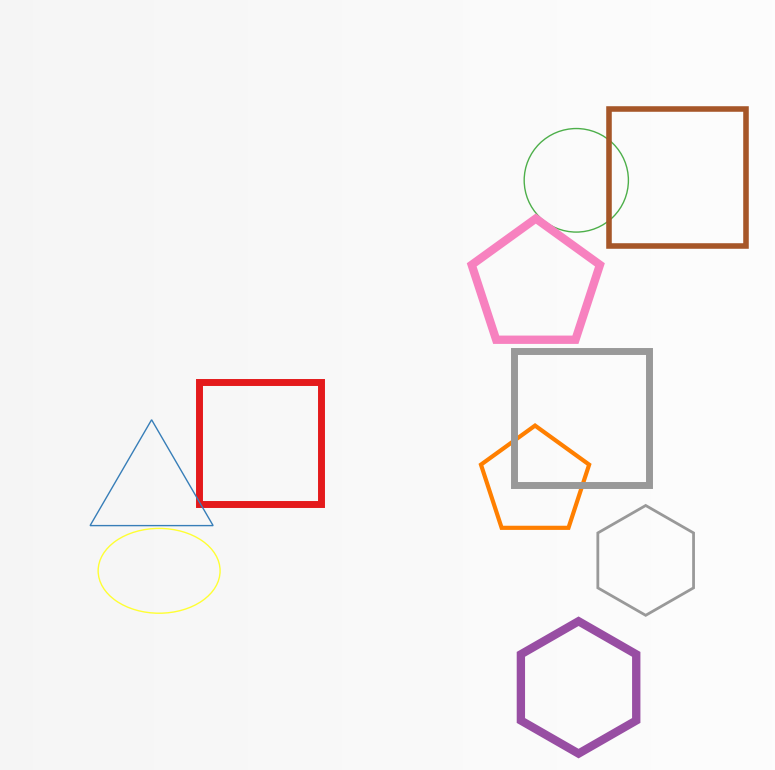[{"shape": "square", "thickness": 2.5, "radius": 0.39, "center": [0.336, 0.425]}, {"shape": "triangle", "thickness": 0.5, "radius": 0.46, "center": [0.196, 0.363]}, {"shape": "circle", "thickness": 0.5, "radius": 0.34, "center": [0.744, 0.766]}, {"shape": "hexagon", "thickness": 3, "radius": 0.43, "center": [0.747, 0.107]}, {"shape": "pentagon", "thickness": 1.5, "radius": 0.37, "center": [0.69, 0.374]}, {"shape": "oval", "thickness": 0.5, "radius": 0.39, "center": [0.205, 0.259]}, {"shape": "square", "thickness": 2, "radius": 0.44, "center": [0.874, 0.769]}, {"shape": "pentagon", "thickness": 3, "radius": 0.43, "center": [0.691, 0.629]}, {"shape": "square", "thickness": 2.5, "radius": 0.44, "center": [0.75, 0.457]}, {"shape": "hexagon", "thickness": 1, "radius": 0.36, "center": [0.833, 0.272]}]